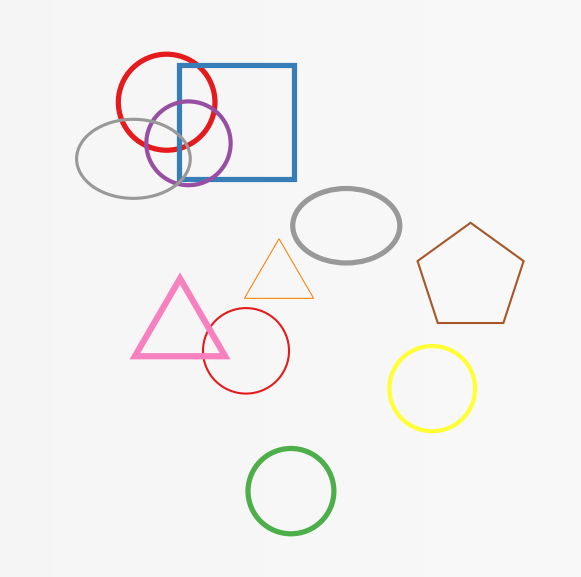[{"shape": "circle", "thickness": 2.5, "radius": 0.42, "center": [0.287, 0.822]}, {"shape": "circle", "thickness": 1, "radius": 0.37, "center": [0.423, 0.392]}, {"shape": "square", "thickness": 2.5, "radius": 0.49, "center": [0.407, 0.788]}, {"shape": "circle", "thickness": 2.5, "radius": 0.37, "center": [0.501, 0.149]}, {"shape": "circle", "thickness": 2, "radius": 0.36, "center": [0.324, 0.751]}, {"shape": "triangle", "thickness": 0.5, "radius": 0.34, "center": [0.48, 0.517]}, {"shape": "circle", "thickness": 2, "radius": 0.37, "center": [0.744, 0.326]}, {"shape": "pentagon", "thickness": 1, "radius": 0.48, "center": [0.81, 0.517]}, {"shape": "triangle", "thickness": 3, "radius": 0.45, "center": [0.31, 0.427]}, {"shape": "oval", "thickness": 2.5, "radius": 0.46, "center": [0.596, 0.608]}, {"shape": "oval", "thickness": 1.5, "radius": 0.49, "center": [0.23, 0.724]}]